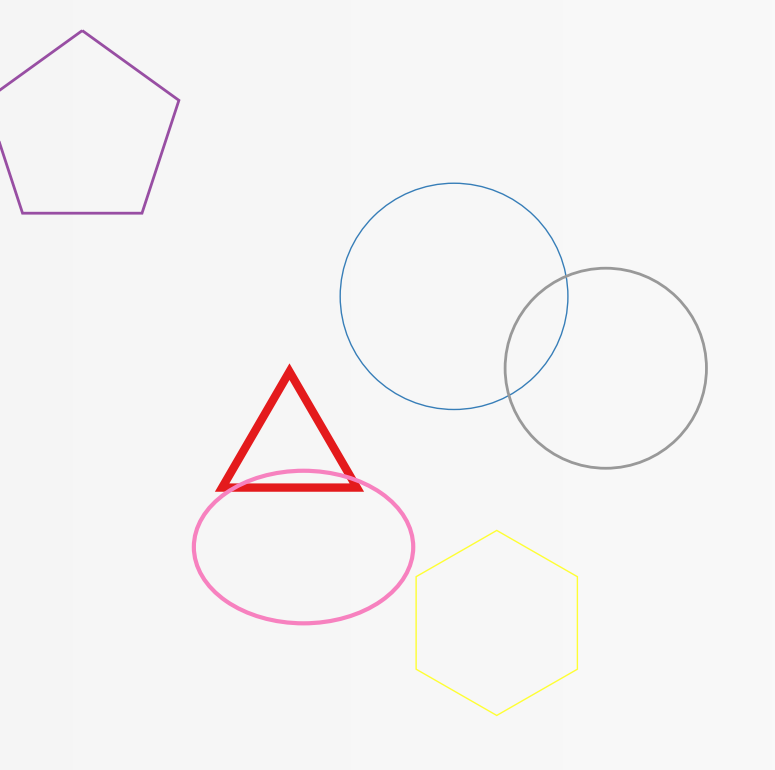[{"shape": "triangle", "thickness": 3, "radius": 0.5, "center": [0.374, 0.417]}, {"shape": "circle", "thickness": 0.5, "radius": 0.73, "center": [0.586, 0.615]}, {"shape": "pentagon", "thickness": 1, "radius": 0.66, "center": [0.106, 0.829]}, {"shape": "hexagon", "thickness": 0.5, "radius": 0.6, "center": [0.641, 0.191]}, {"shape": "oval", "thickness": 1.5, "radius": 0.71, "center": [0.392, 0.29]}, {"shape": "circle", "thickness": 1, "radius": 0.65, "center": [0.782, 0.522]}]